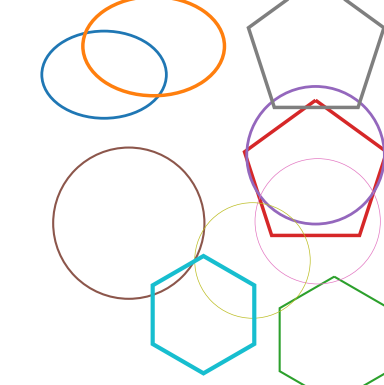[{"shape": "oval", "thickness": 2, "radius": 0.81, "center": [0.27, 0.806]}, {"shape": "oval", "thickness": 2.5, "radius": 0.92, "center": [0.399, 0.88]}, {"shape": "hexagon", "thickness": 1.5, "radius": 0.82, "center": [0.868, 0.118]}, {"shape": "pentagon", "thickness": 2.5, "radius": 0.97, "center": [0.82, 0.546]}, {"shape": "circle", "thickness": 2, "radius": 0.89, "center": [0.82, 0.597]}, {"shape": "circle", "thickness": 1.5, "radius": 0.98, "center": [0.335, 0.42]}, {"shape": "circle", "thickness": 0.5, "radius": 0.81, "center": [0.825, 0.425]}, {"shape": "pentagon", "thickness": 2.5, "radius": 0.93, "center": [0.821, 0.871]}, {"shape": "circle", "thickness": 0.5, "radius": 0.75, "center": [0.656, 0.323]}, {"shape": "hexagon", "thickness": 3, "radius": 0.76, "center": [0.529, 0.183]}]